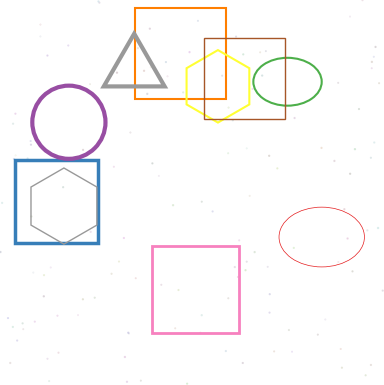[{"shape": "oval", "thickness": 0.5, "radius": 0.55, "center": [0.836, 0.384]}, {"shape": "square", "thickness": 2.5, "radius": 0.54, "center": [0.148, 0.476]}, {"shape": "oval", "thickness": 1.5, "radius": 0.44, "center": [0.747, 0.788]}, {"shape": "circle", "thickness": 3, "radius": 0.48, "center": [0.179, 0.682]}, {"shape": "square", "thickness": 1.5, "radius": 0.59, "center": [0.469, 0.861]}, {"shape": "hexagon", "thickness": 1.5, "radius": 0.47, "center": [0.566, 0.776]}, {"shape": "square", "thickness": 1, "radius": 0.53, "center": [0.635, 0.796]}, {"shape": "square", "thickness": 2, "radius": 0.56, "center": [0.507, 0.247]}, {"shape": "triangle", "thickness": 3, "radius": 0.46, "center": [0.349, 0.821]}, {"shape": "hexagon", "thickness": 1, "radius": 0.49, "center": [0.166, 0.465]}]